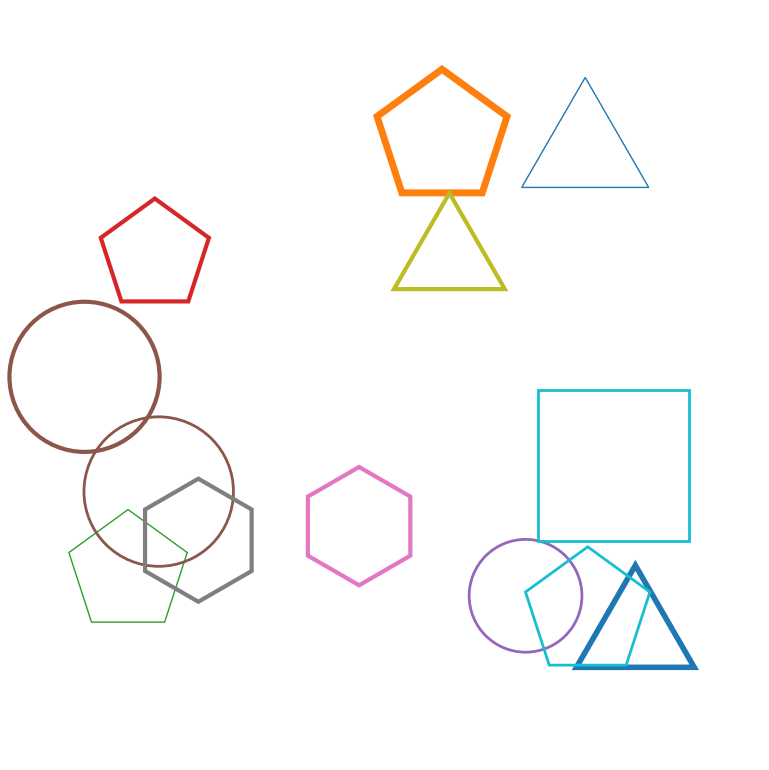[{"shape": "triangle", "thickness": 2, "radius": 0.44, "center": [0.825, 0.178]}, {"shape": "triangle", "thickness": 0.5, "radius": 0.48, "center": [0.76, 0.804]}, {"shape": "pentagon", "thickness": 2.5, "radius": 0.44, "center": [0.574, 0.821]}, {"shape": "pentagon", "thickness": 0.5, "radius": 0.4, "center": [0.166, 0.257]}, {"shape": "pentagon", "thickness": 1.5, "radius": 0.37, "center": [0.201, 0.668]}, {"shape": "circle", "thickness": 1, "radius": 0.37, "center": [0.683, 0.226]}, {"shape": "circle", "thickness": 1.5, "radius": 0.49, "center": [0.11, 0.511]}, {"shape": "circle", "thickness": 1, "radius": 0.49, "center": [0.206, 0.362]}, {"shape": "hexagon", "thickness": 1.5, "radius": 0.38, "center": [0.466, 0.317]}, {"shape": "hexagon", "thickness": 1.5, "radius": 0.4, "center": [0.258, 0.298]}, {"shape": "triangle", "thickness": 1.5, "radius": 0.42, "center": [0.584, 0.666]}, {"shape": "square", "thickness": 1, "radius": 0.49, "center": [0.797, 0.396]}, {"shape": "pentagon", "thickness": 1, "radius": 0.42, "center": [0.763, 0.205]}]